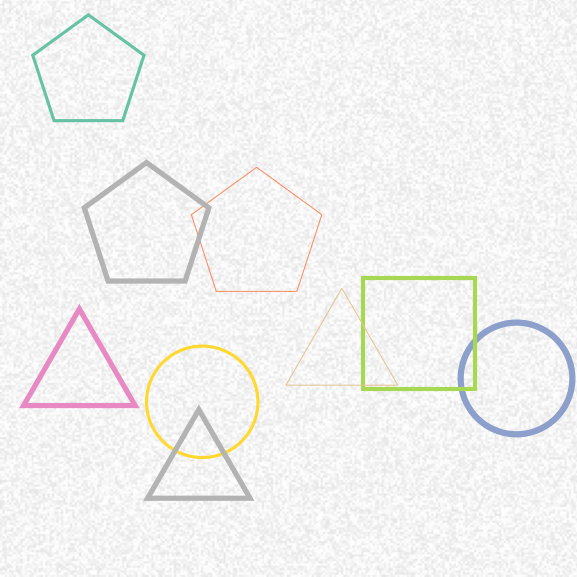[{"shape": "pentagon", "thickness": 1.5, "radius": 0.51, "center": [0.153, 0.872]}, {"shape": "pentagon", "thickness": 0.5, "radius": 0.59, "center": [0.444, 0.591]}, {"shape": "circle", "thickness": 3, "radius": 0.48, "center": [0.894, 0.344]}, {"shape": "triangle", "thickness": 2.5, "radius": 0.56, "center": [0.137, 0.353]}, {"shape": "square", "thickness": 2, "radius": 0.48, "center": [0.726, 0.422]}, {"shape": "circle", "thickness": 1.5, "radius": 0.48, "center": [0.35, 0.303]}, {"shape": "triangle", "thickness": 0.5, "radius": 0.56, "center": [0.592, 0.388]}, {"shape": "triangle", "thickness": 2.5, "radius": 0.51, "center": [0.344, 0.188]}, {"shape": "pentagon", "thickness": 2.5, "radius": 0.57, "center": [0.254, 0.604]}]